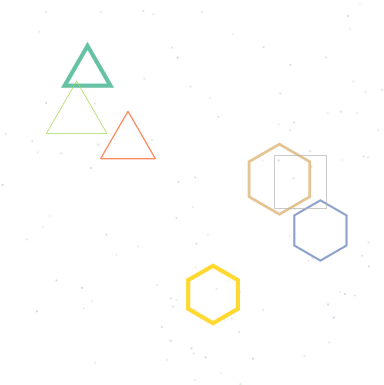[{"shape": "triangle", "thickness": 3, "radius": 0.34, "center": [0.227, 0.812]}, {"shape": "triangle", "thickness": 1, "radius": 0.41, "center": [0.332, 0.629]}, {"shape": "hexagon", "thickness": 1.5, "radius": 0.39, "center": [0.832, 0.401]}, {"shape": "triangle", "thickness": 0.5, "radius": 0.46, "center": [0.199, 0.698]}, {"shape": "hexagon", "thickness": 3, "radius": 0.37, "center": [0.553, 0.235]}, {"shape": "hexagon", "thickness": 2, "radius": 0.45, "center": [0.726, 0.534]}, {"shape": "square", "thickness": 0.5, "radius": 0.34, "center": [0.779, 0.528]}]